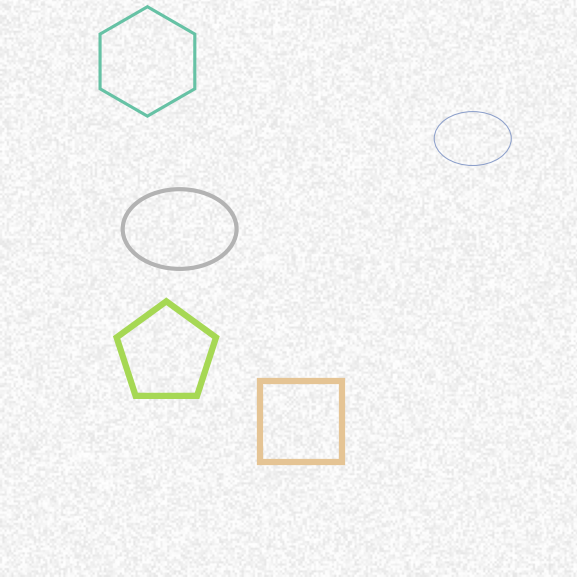[{"shape": "hexagon", "thickness": 1.5, "radius": 0.47, "center": [0.255, 0.893]}, {"shape": "oval", "thickness": 0.5, "radius": 0.33, "center": [0.819, 0.759]}, {"shape": "pentagon", "thickness": 3, "radius": 0.45, "center": [0.288, 0.387]}, {"shape": "square", "thickness": 3, "radius": 0.35, "center": [0.521, 0.269]}, {"shape": "oval", "thickness": 2, "radius": 0.49, "center": [0.311, 0.603]}]